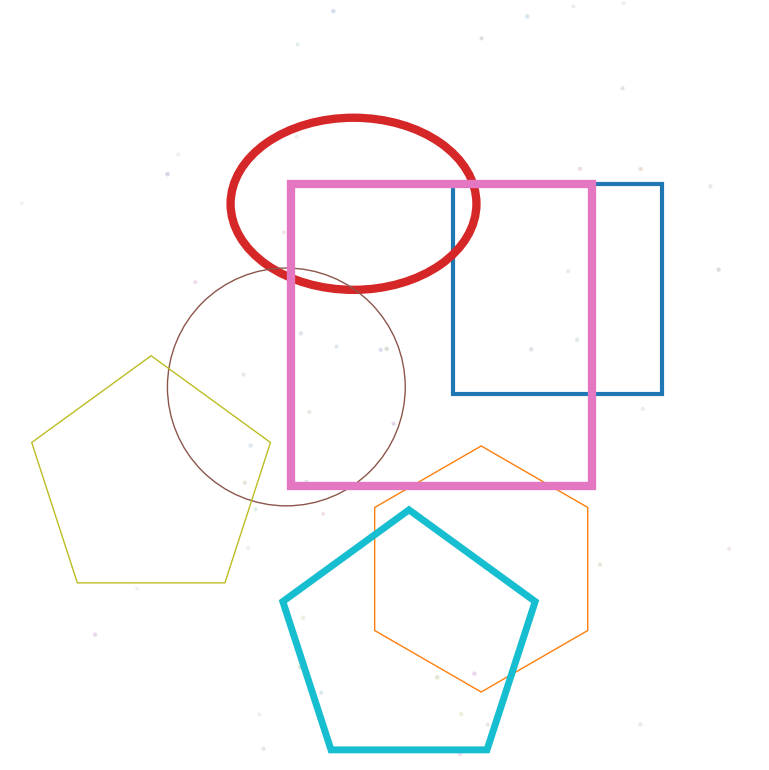[{"shape": "square", "thickness": 1.5, "radius": 0.68, "center": [0.724, 0.625]}, {"shape": "hexagon", "thickness": 0.5, "radius": 0.8, "center": [0.625, 0.261]}, {"shape": "oval", "thickness": 3, "radius": 0.8, "center": [0.459, 0.735]}, {"shape": "circle", "thickness": 0.5, "radius": 0.77, "center": [0.372, 0.497]}, {"shape": "square", "thickness": 3, "radius": 0.98, "center": [0.573, 0.565]}, {"shape": "pentagon", "thickness": 0.5, "radius": 0.82, "center": [0.196, 0.375]}, {"shape": "pentagon", "thickness": 2.5, "radius": 0.86, "center": [0.531, 0.166]}]